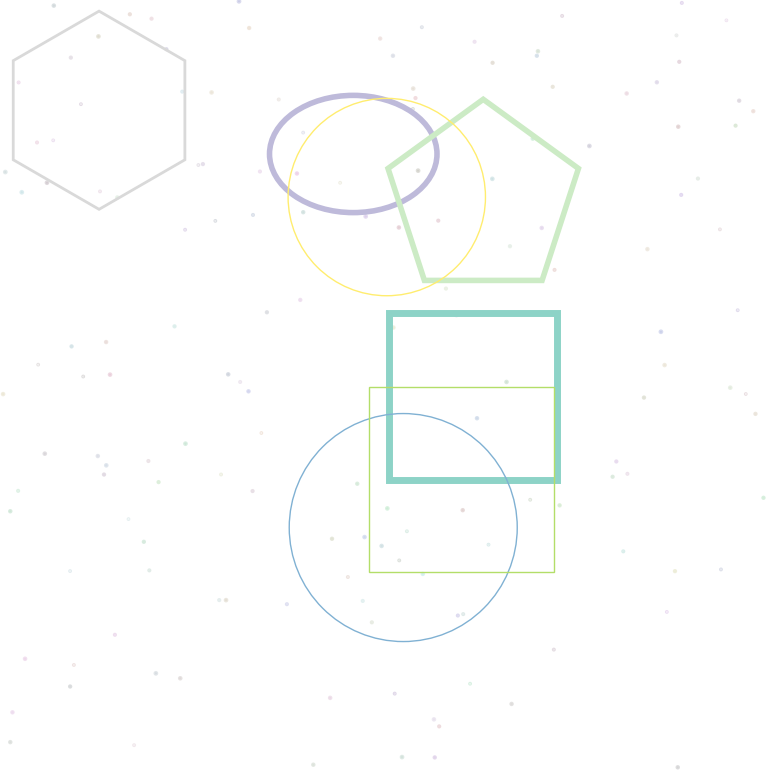[{"shape": "square", "thickness": 2.5, "radius": 0.54, "center": [0.615, 0.485]}, {"shape": "oval", "thickness": 2, "radius": 0.54, "center": [0.459, 0.8]}, {"shape": "circle", "thickness": 0.5, "radius": 0.74, "center": [0.524, 0.315]}, {"shape": "square", "thickness": 0.5, "radius": 0.6, "center": [0.599, 0.377]}, {"shape": "hexagon", "thickness": 1, "radius": 0.64, "center": [0.129, 0.857]}, {"shape": "pentagon", "thickness": 2, "radius": 0.65, "center": [0.628, 0.741]}, {"shape": "circle", "thickness": 0.5, "radius": 0.64, "center": [0.502, 0.744]}]